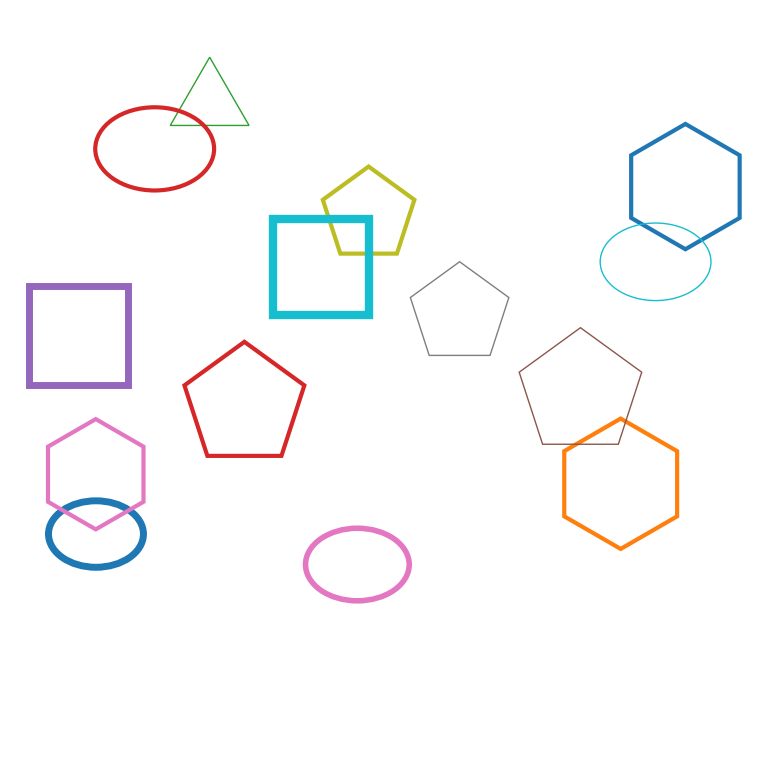[{"shape": "hexagon", "thickness": 1.5, "radius": 0.41, "center": [0.89, 0.758]}, {"shape": "oval", "thickness": 2.5, "radius": 0.31, "center": [0.125, 0.306]}, {"shape": "hexagon", "thickness": 1.5, "radius": 0.42, "center": [0.806, 0.372]}, {"shape": "triangle", "thickness": 0.5, "radius": 0.3, "center": [0.272, 0.867]}, {"shape": "oval", "thickness": 1.5, "radius": 0.39, "center": [0.201, 0.807]}, {"shape": "pentagon", "thickness": 1.5, "radius": 0.41, "center": [0.317, 0.474]}, {"shape": "square", "thickness": 2.5, "radius": 0.32, "center": [0.102, 0.564]}, {"shape": "pentagon", "thickness": 0.5, "radius": 0.42, "center": [0.754, 0.491]}, {"shape": "oval", "thickness": 2, "radius": 0.34, "center": [0.464, 0.267]}, {"shape": "hexagon", "thickness": 1.5, "radius": 0.36, "center": [0.124, 0.384]}, {"shape": "pentagon", "thickness": 0.5, "radius": 0.34, "center": [0.597, 0.593]}, {"shape": "pentagon", "thickness": 1.5, "radius": 0.31, "center": [0.479, 0.721]}, {"shape": "square", "thickness": 3, "radius": 0.31, "center": [0.416, 0.653]}, {"shape": "oval", "thickness": 0.5, "radius": 0.36, "center": [0.851, 0.66]}]